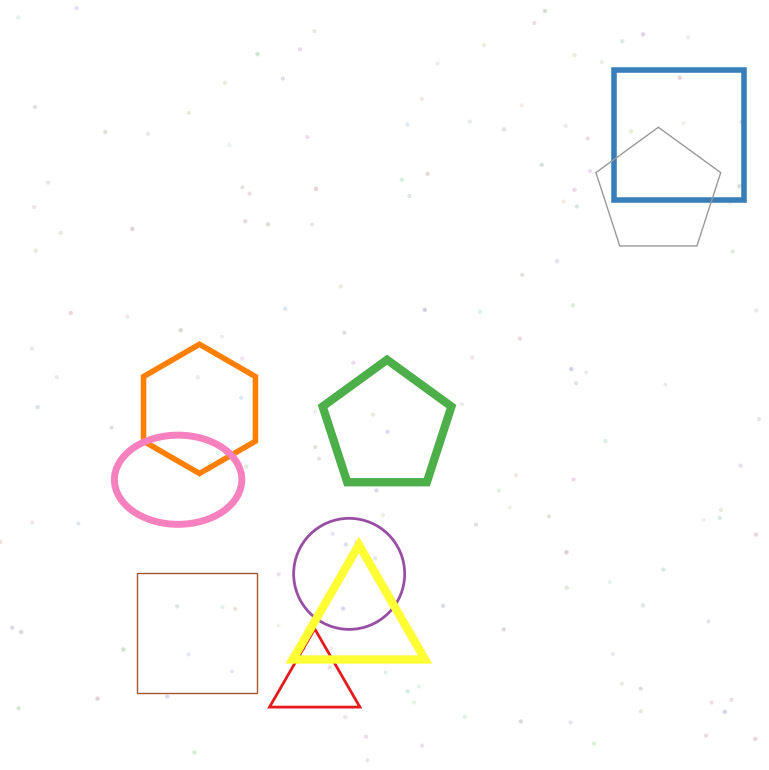[{"shape": "triangle", "thickness": 1, "radius": 0.34, "center": [0.409, 0.116]}, {"shape": "square", "thickness": 2, "radius": 0.42, "center": [0.882, 0.825]}, {"shape": "pentagon", "thickness": 3, "radius": 0.44, "center": [0.503, 0.445]}, {"shape": "circle", "thickness": 1, "radius": 0.36, "center": [0.453, 0.255]}, {"shape": "hexagon", "thickness": 2, "radius": 0.42, "center": [0.259, 0.469]}, {"shape": "triangle", "thickness": 3, "radius": 0.5, "center": [0.466, 0.193]}, {"shape": "square", "thickness": 0.5, "radius": 0.39, "center": [0.256, 0.178]}, {"shape": "oval", "thickness": 2.5, "radius": 0.41, "center": [0.231, 0.377]}, {"shape": "pentagon", "thickness": 0.5, "radius": 0.43, "center": [0.855, 0.749]}]